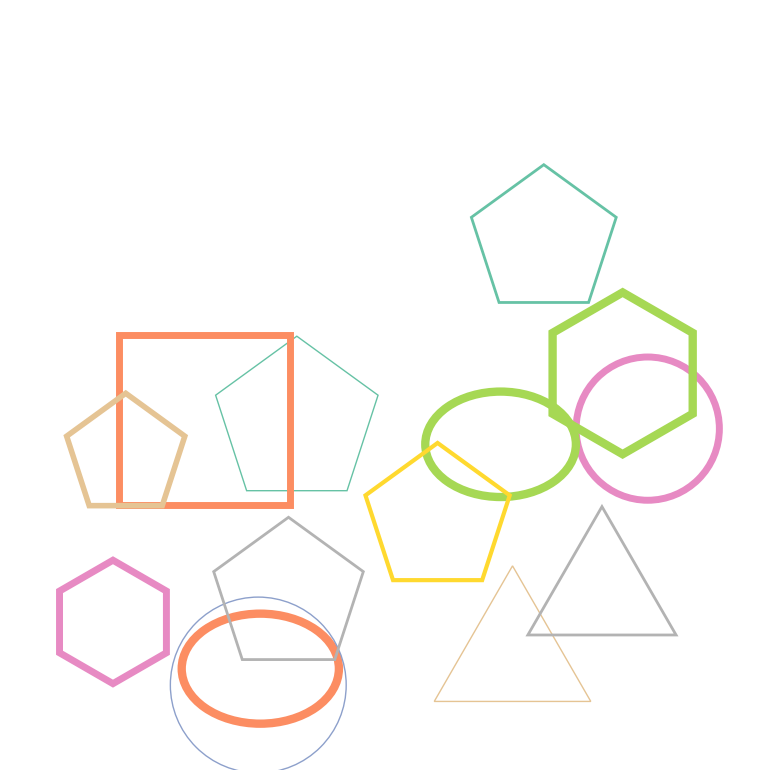[{"shape": "pentagon", "thickness": 1, "radius": 0.49, "center": [0.706, 0.687]}, {"shape": "pentagon", "thickness": 0.5, "radius": 0.55, "center": [0.385, 0.452]}, {"shape": "oval", "thickness": 3, "radius": 0.51, "center": [0.338, 0.132]}, {"shape": "square", "thickness": 2.5, "radius": 0.55, "center": [0.266, 0.454]}, {"shape": "circle", "thickness": 0.5, "radius": 0.57, "center": [0.335, 0.11]}, {"shape": "hexagon", "thickness": 2.5, "radius": 0.4, "center": [0.147, 0.192]}, {"shape": "circle", "thickness": 2.5, "radius": 0.47, "center": [0.841, 0.443]}, {"shape": "oval", "thickness": 3, "radius": 0.49, "center": [0.65, 0.423]}, {"shape": "hexagon", "thickness": 3, "radius": 0.53, "center": [0.809, 0.515]}, {"shape": "pentagon", "thickness": 1.5, "radius": 0.49, "center": [0.568, 0.326]}, {"shape": "pentagon", "thickness": 2, "radius": 0.4, "center": [0.163, 0.409]}, {"shape": "triangle", "thickness": 0.5, "radius": 0.59, "center": [0.666, 0.148]}, {"shape": "pentagon", "thickness": 1, "radius": 0.51, "center": [0.375, 0.226]}, {"shape": "triangle", "thickness": 1, "radius": 0.56, "center": [0.782, 0.231]}]